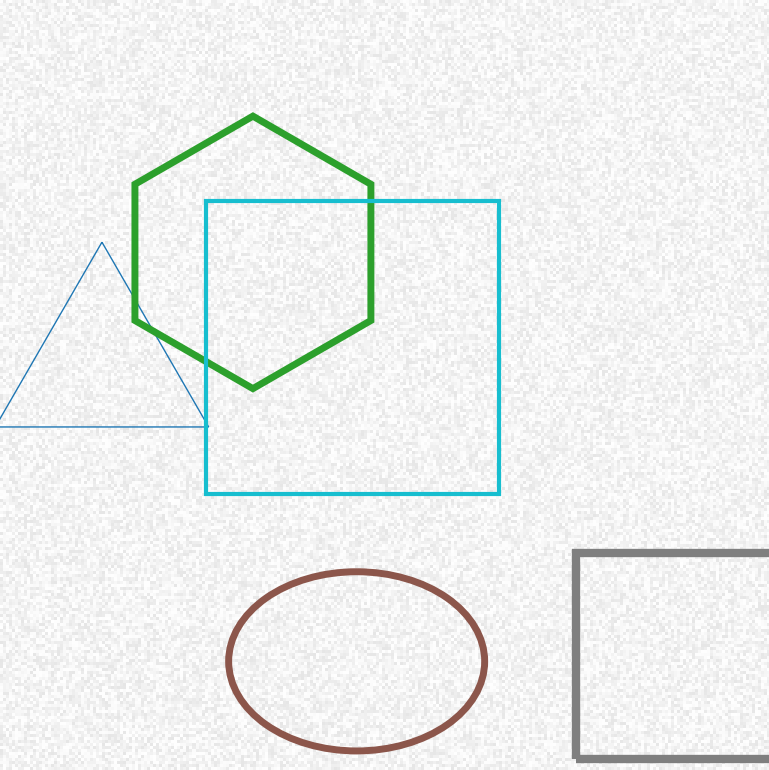[{"shape": "triangle", "thickness": 0.5, "radius": 0.8, "center": [0.132, 0.526]}, {"shape": "hexagon", "thickness": 2.5, "radius": 0.88, "center": [0.328, 0.672]}, {"shape": "oval", "thickness": 2.5, "radius": 0.83, "center": [0.463, 0.141]}, {"shape": "square", "thickness": 3, "radius": 0.67, "center": [0.882, 0.148]}, {"shape": "square", "thickness": 1.5, "radius": 0.95, "center": [0.458, 0.549]}]